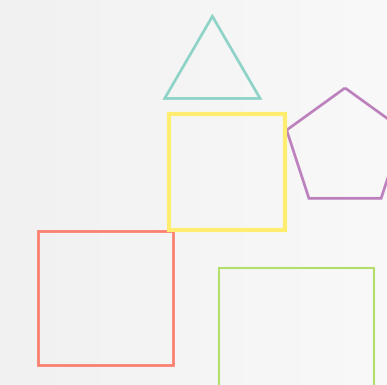[{"shape": "triangle", "thickness": 2, "radius": 0.71, "center": [0.548, 0.815]}, {"shape": "square", "thickness": 2, "radius": 0.87, "center": [0.272, 0.225]}, {"shape": "square", "thickness": 1.5, "radius": 1.0, "center": [0.765, 0.105]}, {"shape": "pentagon", "thickness": 2, "radius": 0.79, "center": [0.89, 0.613]}, {"shape": "square", "thickness": 3, "radius": 0.75, "center": [0.586, 0.553]}]